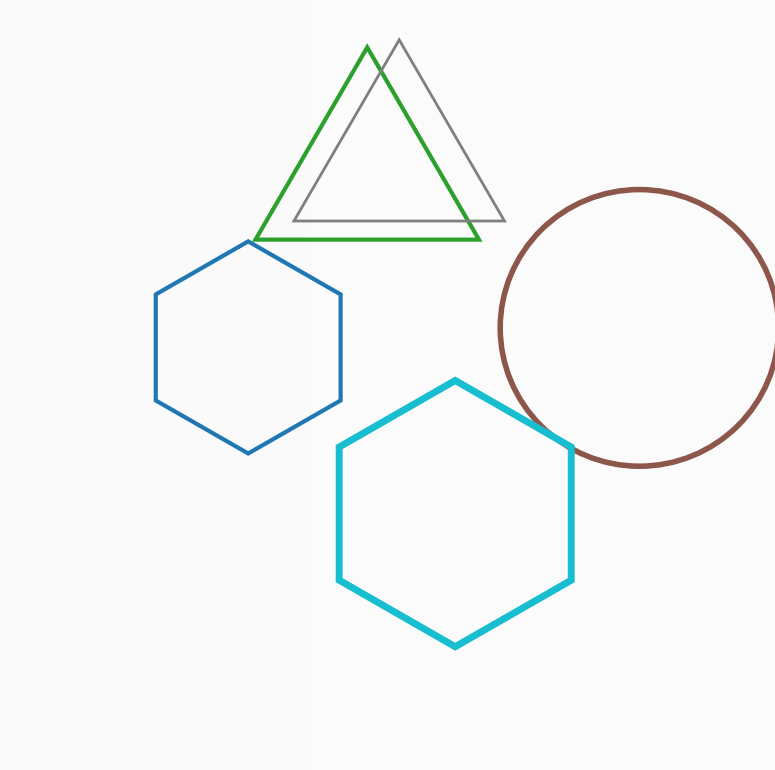[{"shape": "hexagon", "thickness": 1.5, "radius": 0.69, "center": [0.32, 0.549]}, {"shape": "triangle", "thickness": 1.5, "radius": 0.83, "center": [0.474, 0.772]}, {"shape": "circle", "thickness": 2, "radius": 0.9, "center": [0.825, 0.574]}, {"shape": "triangle", "thickness": 1, "radius": 0.78, "center": [0.515, 0.791]}, {"shape": "hexagon", "thickness": 2.5, "radius": 0.86, "center": [0.587, 0.333]}]